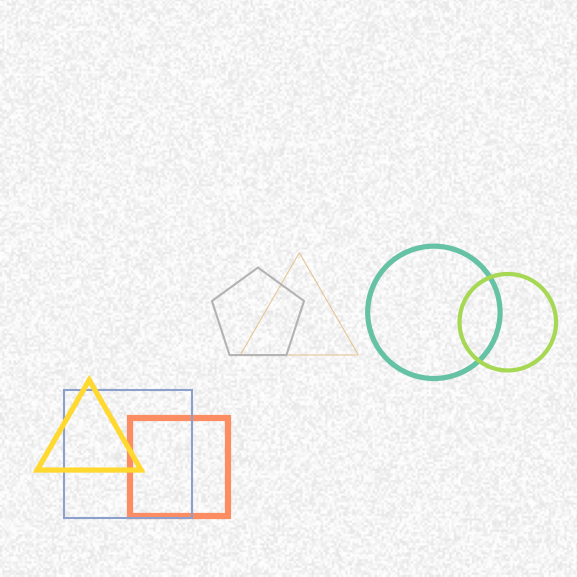[{"shape": "circle", "thickness": 2.5, "radius": 0.57, "center": [0.751, 0.458]}, {"shape": "square", "thickness": 3, "radius": 0.42, "center": [0.31, 0.191]}, {"shape": "square", "thickness": 1, "radius": 0.55, "center": [0.222, 0.213]}, {"shape": "circle", "thickness": 2, "radius": 0.42, "center": [0.879, 0.441]}, {"shape": "triangle", "thickness": 2.5, "radius": 0.52, "center": [0.154, 0.237]}, {"shape": "triangle", "thickness": 0.5, "radius": 0.59, "center": [0.518, 0.443]}, {"shape": "pentagon", "thickness": 1, "radius": 0.42, "center": [0.447, 0.452]}]